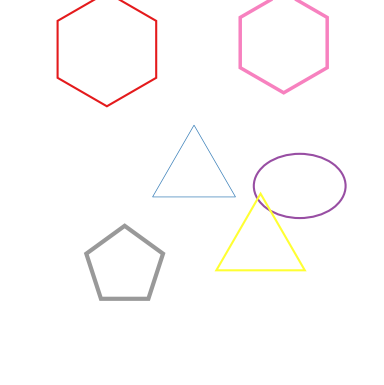[{"shape": "hexagon", "thickness": 1.5, "radius": 0.74, "center": [0.278, 0.872]}, {"shape": "triangle", "thickness": 0.5, "radius": 0.62, "center": [0.504, 0.551]}, {"shape": "oval", "thickness": 1.5, "radius": 0.6, "center": [0.778, 0.517]}, {"shape": "triangle", "thickness": 1.5, "radius": 0.66, "center": [0.677, 0.364]}, {"shape": "hexagon", "thickness": 2.5, "radius": 0.65, "center": [0.737, 0.889]}, {"shape": "pentagon", "thickness": 3, "radius": 0.52, "center": [0.324, 0.309]}]